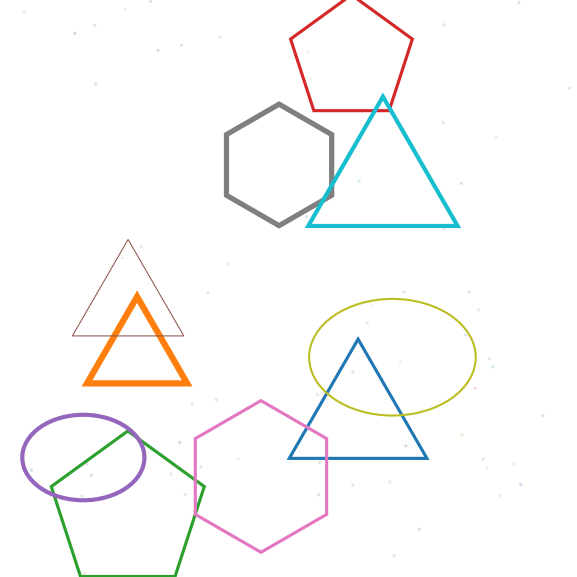[{"shape": "triangle", "thickness": 1.5, "radius": 0.69, "center": [0.62, 0.274]}, {"shape": "triangle", "thickness": 3, "radius": 0.5, "center": [0.237, 0.385]}, {"shape": "pentagon", "thickness": 1.5, "radius": 0.7, "center": [0.221, 0.114]}, {"shape": "pentagon", "thickness": 1.5, "radius": 0.55, "center": [0.609, 0.897]}, {"shape": "oval", "thickness": 2, "radius": 0.53, "center": [0.144, 0.207]}, {"shape": "triangle", "thickness": 0.5, "radius": 0.56, "center": [0.222, 0.473]}, {"shape": "hexagon", "thickness": 1.5, "radius": 0.66, "center": [0.452, 0.174]}, {"shape": "hexagon", "thickness": 2.5, "radius": 0.53, "center": [0.483, 0.714]}, {"shape": "oval", "thickness": 1, "radius": 0.72, "center": [0.68, 0.381]}, {"shape": "triangle", "thickness": 2, "radius": 0.75, "center": [0.663, 0.682]}]